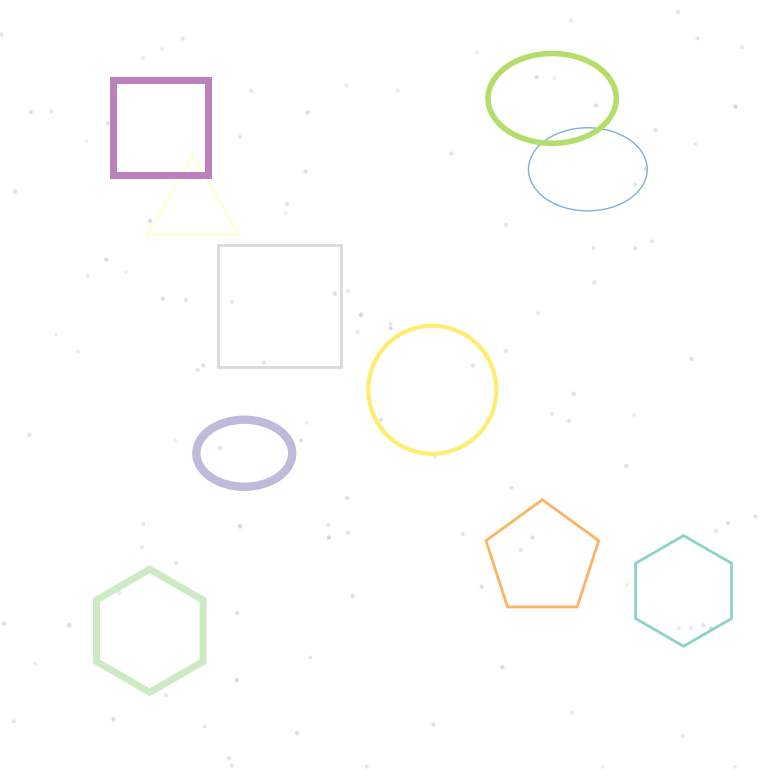[{"shape": "hexagon", "thickness": 1, "radius": 0.36, "center": [0.888, 0.233]}, {"shape": "triangle", "thickness": 0.5, "radius": 0.34, "center": [0.251, 0.73]}, {"shape": "oval", "thickness": 3, "radius": 0.31, "center": [0.317, 0.411]}, {"shape": "oval", "thickness": 0.5, "radius": 0.39, "center": [0.763, 0.78]}, {"shape": "pentagon", "thickness": 1, "radius": 0.38, "center": [0.704, 0.274]}, {"shape": "oval", "thickness": 2, "radius": 0.42, "center": [0.717, 0.872]}, {"shape": "square", "thickness": 1, "radius": 0.4, "center": [0.363, 0.602]}, {"shape": "square", "thickness": 2.5, "radius": 0.31, "center": [0.209, 0.834]}, {"shape": "hexagon", "thickness": 2.5, "radius": 0.4, "center": [0.195, 0.181]}, {"shape": "circle", "thickness": 1.5, "radius": 0.42, "center": [0.561, 0.494]}]